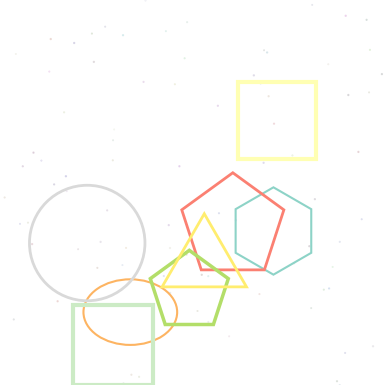[{"shape": "hexagon", "thickness": 1.5, "radius": 0.57, "center": [0.71, 0.4]}, {"shape": "square", "thickness": 3, "radius": 0.5, "center": [0.719, 0.687]}, {"shape": "pentagon", "thickness": 2, "radius": 0.7, "center": [0.605, 0.412]}, {"shape": "oval", "thickness": 1.5, "radius": 0.61, "center": [0.338, 0.189]}, {"shape": "pentagon", "thickness": 2.5, "radius": 0.53, "center": [0.492, 0.243]}, {"shape": "circle", "thickness": 2, "radius": 0.75, "center": [0.227, 0.369]}, {"shape": "square", "thickness": 3, "radius": 0.52, "center": [0.293, 0.103]}, {"shape": "triangle", "thickness": 2, "radius": 0.63, "center": [0.531, 0.318]}]